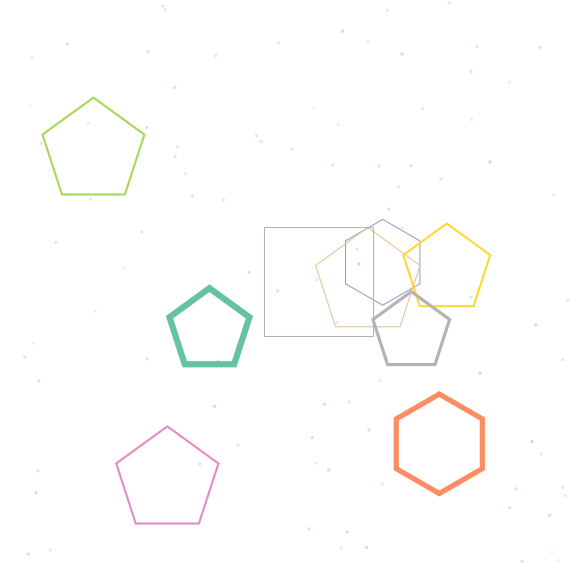[{"shape": "pentagon", "thickness": 3, "radius": 0.36, "center": [0.363, 0.427]}, {"shape": "hexagon", "thickness": 2.5, "radius": 0.43, "center": [0.761, 0.231]}, {"shape": "hexagon", "thickness": 0.5, "radius": 0.37, "center": [0.663, 0.545]}, {"shape": "pentagon", "thickness": 1, "radius": 0.47, "center": [0.29, 0.168]}, {"shape": "pentagon", "thickness": 1, "radius": 0.46, "center": [0.162, 0.737]}, {"shape": "pentagon", "thickness": 1, "radius": 0.4, "center": [0.774, 0.533]}, {"shape": "pentagon", "thickness": 0.5, "radius": 0.48, "center": [0.637, 0.51]}, {"shape": "square", "thickness": 0.5, "radius": 0.48, "center": [0.551, 0.512]}, {"shape": "pentagon", "thickness": 1.5, "radius": 0.35, "center": [0.712, 0.424]}]